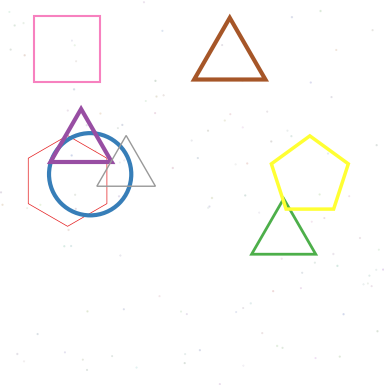[{"shape": "hexagon", "thickness": 0.5, "radius": 0.59, "center": [0.176, 0.53]}, {"shape": "circle", "thickness": 3, "radius": 0.53, "center": [0.234, 0.547]}, {"shape": "triangle", "thickness": 2, "radius": 0.48, "center": [0.737, 0.388]}, {"shape": "triangle", "thickness": 3, "radius": 0.46, "center": [0.211, 0.625]}, {"shape": "pentagon", "thickness": 2.5, "radius": 0.53, "center": [0.805, 0.542]}, {"shape": "triangle", "thickness": 3, "radius": 0.53, "center": [0.597, 0.847]}, {"shape": "square", "thickness": 1.5, "radius": 0.43, "center": [0.173, 0.873]}, {"shape": "triangle", "thickness": 1, "radius": 0.44, "center": [0.328, 0.56]}]